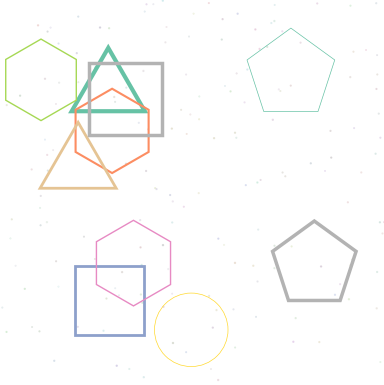[{"shape": "pentagon", "thickness": 0.5, "radius": 0.6, "center": [0.756, 0.807]}, {"shape": "triangle", "thickness": 3, "radius": 0.55, "center": [0.281, 0.766]}, {"shape": "hexagon", "thickness": 1.5, "radius": 0.55, "center": [0.291, 0.66]}, {"shape": "square", "thickness": 2, "radius": 0.45, "center": [0.285, 0.22]}, {"shape": "hexagon", "thickness": 1, "radius": 0.56, "center": [0.347, 0.317]}, {"shape": "hexagon", "thickness": 1, "radius": 0.53, "center": [0.107, 0.793]}, {"shape": "circle", "thickness": 0.5, "radius": 0.48, "center": [0.497, 0.143]}, {"shape": "triangle", "thickness": 2, "radius": 0.57, "center": [0.203, 0.568]}, {"shape": "square", "thickness": 2.5, "radius": 0.47, "center": [0.327, 0.743]}, {"shape": "pentagon", "thickness": 2.5, "radius": 0.57, "center": [0.816, 0.312]}]